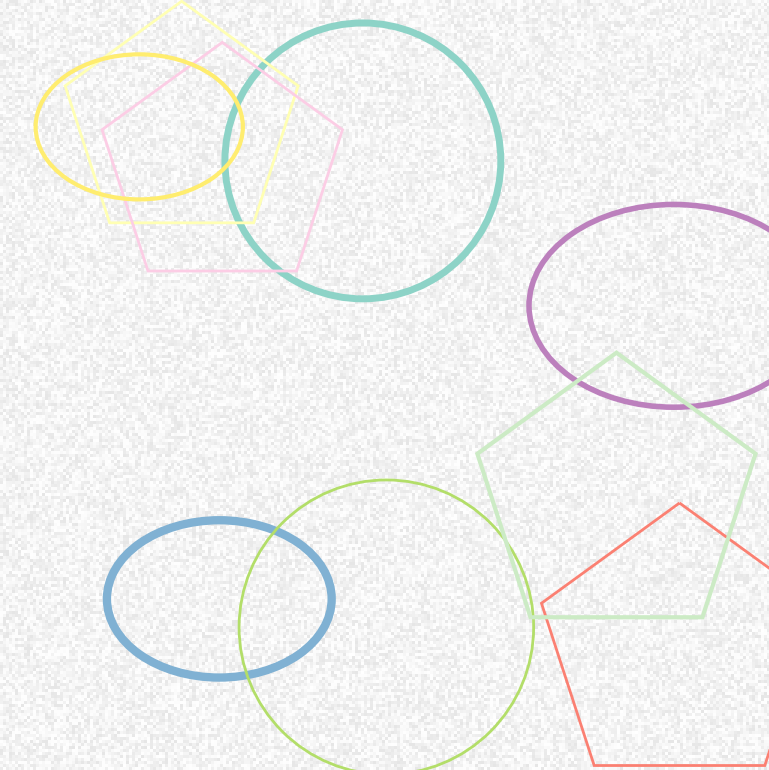[{"shape": "circle", "thickness": 2.5, "radius": 0.9, "center": [0.471, 0.791]}, {"shape": "pentagon", "thickness": 1, "radius": 0.8, "center": [0.236, 0.839]}, {"shape": "pentagon", "thickness": 1, "radius": 0.94, "center": [0.882, 0.158]}, {"shape": "oval", "thickness": 3, "radius": 0.73, "center": [0.285, 0.222]}, {"shape": "circle", "thickness": 1, "radius": 0.96, "center": [0.502, 0.185]}, {"shape": "pentagon", "thickness": 1, "radius": 0.82, "center": [0.289, 0.781]}, {"shape": "oval", "thickness": 2, "radius": 0.94, "center": [0.875, 0.603]}, {"shape": "pentagon", "thickness": 1.5, "radius": 0.95, "center": [0.801, 0.352]}, {"shape": "oval", "thickness": 1.5, "radius": 0.67, "center": [0.181, 0.835]}]